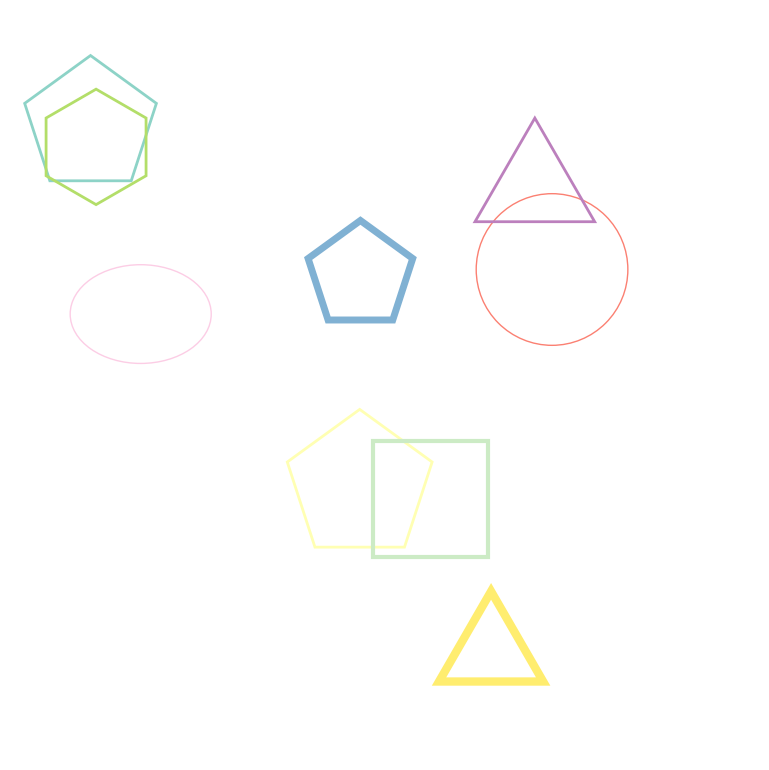[{"shape": "pentagon", "thickness": 1, "radius": 0.45, "center": [0.118, 0.838]}, {"shape": "pentagon", "thickness": 1, "radius": 0.49, "center": [0.467, 0.369]}, {"shape": "circle", "thickness": 0.5, "radius": 0.49, "center": [0.717, 0.65]}, {"shape": "pentagon", "thickness": 2.5, "radius": 0.36, "center": [0.468, 0.642]}, {"shape": "hexagon", "thickness": 1, "radius": 0.37, "center": [0.125, 0.809]}, {"shape": "oval", "thickness": 0.5, "radius": 0.46, "center": [0.183, 0.592]}, {"shape": "triangle", "thickness": 1, "radius": 0.45, "center": [0.695, 0.757]}, {"shape": "square", "thickness": 1.5, "radius": 0.38, "center": [0.559, 0.352]}, {"shape": "triangle", "thickness": 3, "radius": 0.39, "center": [0.638, 0.154]}]